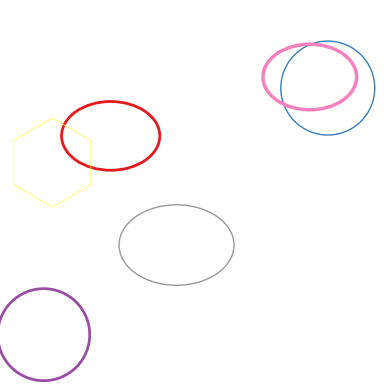[{"shape": "oval", "thickness": 2, "radius": 0.64, "center": [0.287, 0.647]}, {"shape": "circle", "thickness": 1, "radius": 0.61, "center": [0.851, 0.771]}, {"shape": "circle", "thickness": 2, "radius": 0.6, "center": [0.113, 0.131]}, {"shape": "hexagon", "thickness": 0.5, "radius": 0.58, "center": [0.136, 0.578]}, {"shape": "oval", "thickness": 2.5, "radius": 0.61, "center": [0.805, 0.8]}, {"shape": "oval", "thickness": 1, "radius": 0.75, "center": [0.459, 0.363]}]